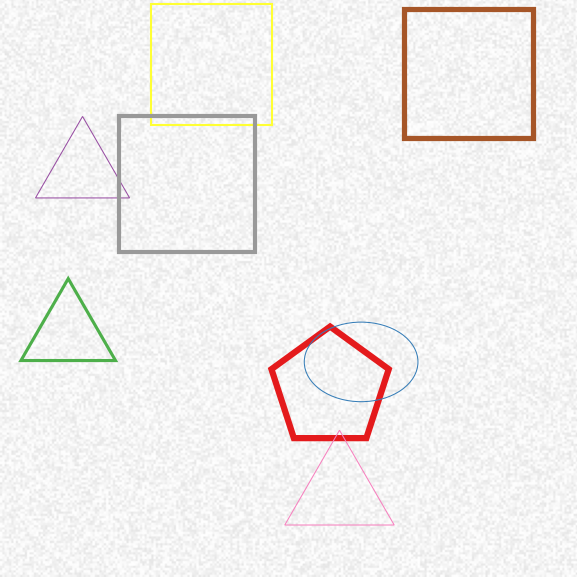[{"shape": "pentagon", "thickness": 3, "radius": 0.53, "center": [0.572, 0.327]}, {"shape": "oval", "thickness": 0.5, "radius": 0.49, "center": [0.625, 0.372]}, {"shape": "triangle", "thickness": 1.5, "radius": 0.47, "center": [0.118, 0.422]}, {"shape": "triangle", "thickness": 0.5, "radius": 0.47, "center": [0.143, 0.703]}, {"shape": "square", "thickness": 1, "radius": 0.52, "center": [0.367, 0.887]}, {"shape": "square", "thickness": 2.5, "radius": 0.56, "center": [0.811, 0.872]}, {"shape": "triangle", "thickness": 0.5, "radius": 0.55, "center": [0.588, 0.145]}, {"shape": "square", "thickness": 2, "radius": 0.59, "center": [0.325, 0.681]}]